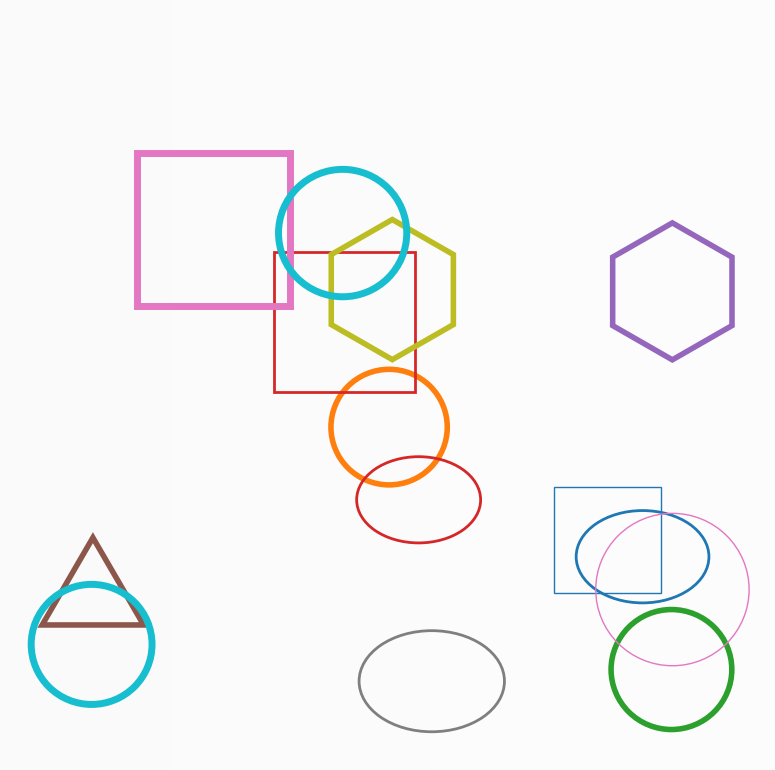[{"shape": "square", "thickness": 0.5, "radius": 0.34, "center": [0.784, 0.299]}, {"shape": "oval", "thickness": 1, "radius": 0.43, "center": [0.829, 0.277]}, {"shape": "circle", "thickness": 2, "radius": 0.38, "center": [0.502, 0.445]}, {"shape": "circle", "thickness": 2, "radius": 0.39, "center": [0.866, 0.13]}, {"shape": "oval", "thickness": 1, "radius": 0.4, "center": [0.54, 0.351]}, {"shape": "square", "thickness": 1, "radius": 0.46, "center": [0.445, 0.582]}, {"shape": "hexagon", "thickness": 2, "radius": 0.44, "center": [0.868, 0.622]}, {"shape": "triangle", "thickness": 2, "radius": 0.38, "center": [0.12, 0.226]}, {"shape": "circle", "thickness": 0.5, "radius": 0.49, "center": [0.868, 0.234]}, {"shape": "square", "thickness": 2.5, "radius": 0.5, "center": [0.275, 0.702]}, {"shape": "oval", "thickness": 1, "radius": 0.47, "center": [0.557, 0.115]}, {"shape": "hexagon", "thickness": 2, "radius": 0.45, "center": [0.506, 0.624]}, {"shape": "circle", "thickness": 2.5, "radius": 0.39, "center": [0.118, 0.163]}, {"shape": "circle", "thickness": 2.5, "radius": 0.41, "center": [0.442, 0.697]}]